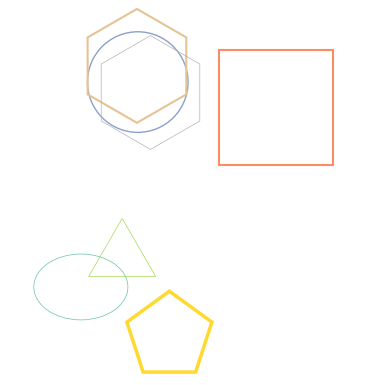[{"shape": "oval", "thickness": 0.5, "radius": 0.61, "center": [0.21, 0.255]}, {"shape": "square", "thickness": 1.5, "radius": 0.74, "center": [0.717, 0.72]}, {"shape": "circle", "thickness": 1, "radius": 0.65, "center": [0.358, 0.787]}, {"shape": "triangle", "thickness": 0.5, "radius": 0.5, "center": [0.317, 0.332]}, {"shape": "pentagon", "thickness": 2.5, "radius": 0.58, "center": [0.44, 0.128]}, {"shape": "hexagon", "thickness": 1.5, "radius": 0.74, "center": [0.356, 0.829]}, {"shape": "hexagon", "thickness": 0.5, "radius": 0.74, "center": [0.391, 0.76]}]